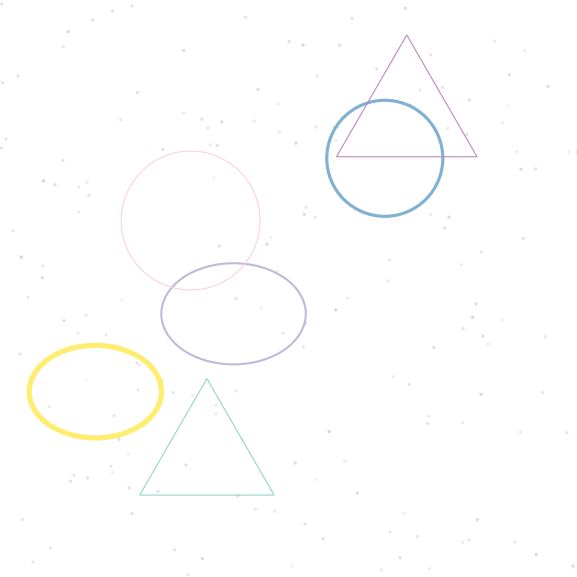[{"shape": "triangle", "thickness": 0.5, "radius": 0.67, "center": [0.358, 0.209]}, {"shape": "oval", "thickness": 1, "radius": 0.63, "center": [0.404, 0.456]}, {"shape": "circle", "thickness": 1.5, "radius": 0.5, "center": [0.666, 0.725]}, {"shape": "circle", "thickness": 0.5, "radius": 0.6, "center": [0.33, 0.617]}, {"shape": "triangle", "thickness": 0.5, "radius": 0.7, "center": [0.704, 0.798]}, {"shape": "oval", "thickness": 2.5, "radius": 0.57, "center": [0.165, 0.321]}]